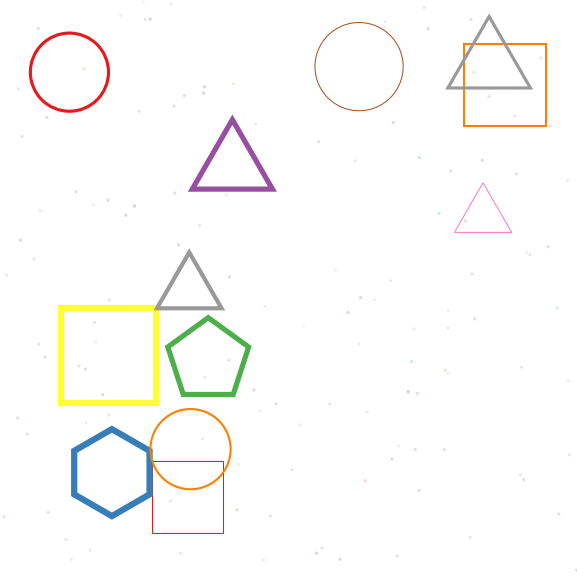[{"shape": "circle", "thickness": 1.5, "radius": 0.34, "center": [0.12, 0.874]}, {"shape": "square", "thickness": 0.5, "radius": 0.31, "center": [0.325, 0.138]}, {"shape": "hexagon", "thickness": 3, "radius": 0.38, "center": [0.194, 0.181]}, {"shape": "pentagon", "thickness": 2.5, "radius": 0.37, "center": [0.361, 0.376]}, {"shape": "triangle", "thickness": 2.5, "radius": 0.4, "center": [0.402, 0.712]}, {"shape": "circle", "thickness": 1, "radius": 0.35, "center": [0.33, 0.221]}, {"shape": "square", "thickness": 1, "radius": 0.35, "center": [0.874, 0.851]}, {"shape": "square", "thickness": 3, "radius": 0.41, "center": [0.187, 0.384]}, {"shape": "circle", "thickness": 0.5, "radius": 0.38, "center": [0.622, 0.884]}, {"shape": "triangle", "thickness": 0.5, "radius": 0.29, "center": [0.836, 0.625]}, {"shape": "triangle", "thickness": 1.5, "radius": 0.41, "center": [0.847, 0.888]}, {"shape": "triangle", "thickness": 2, "radius": 0.32, "center": [0.328, 0.498]}]